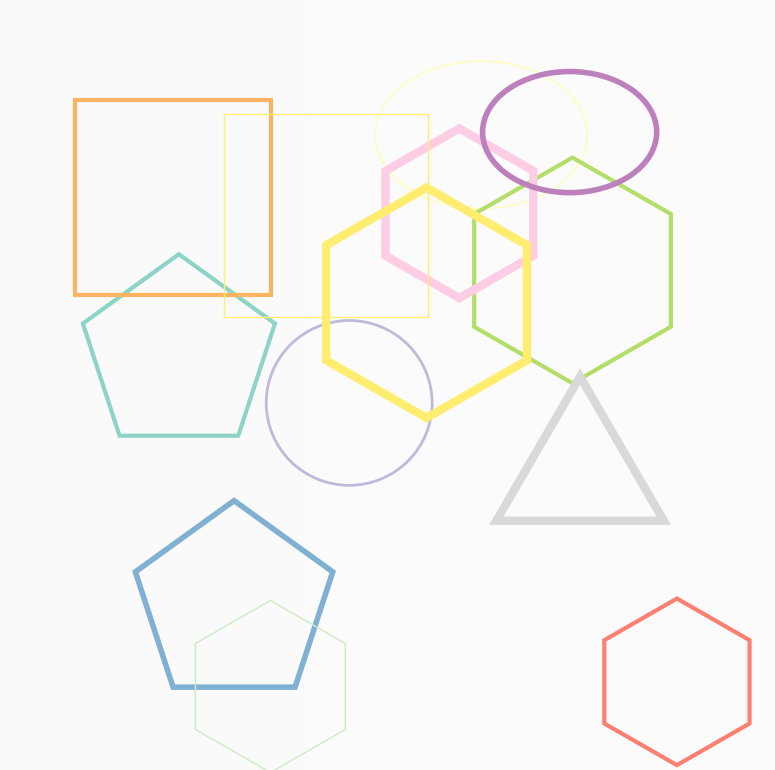[{"shape": "pentagon", "thickness": 1.5, "radius": 0.65, "center": [0.231, 0.54]}, {"shape": "oval", "thickness": 0.5, "radius": 0.68, "center": [0.621, 0.825]}, {"shape": "circle", "thickness": 1, "radius": 0.54, "center": [0.451, 0.477]}, {"shape": "hexagon", "thickness": 1.5, "radius": 0.54, "center": [0.873, 0.115]}, {"shape": "pentagon", "thickness": 2, "radius": 0.67, "center": [0.302, 0.216]}, {"shape": "square", "thickness": 1.5, "radius": 0.63, "center": [0.224, 0.744]}, {"shape": "hexagon", "thickness": 1.5, "radius": 0.73, "center": [0.739, 0.649]}, {"shape": "hexagon", "thickness": 3, "radius": 0.55, "center": [0.593, 0.723]}, {"shape": "triangle", "thickness": 3, "radius": 0.62, "center": [0.748, 0.386]}, {"shape": "oval", "thickness": 2, "radius": 0.56, "center": [0.735, 0.828]}, {"shape": "hexagon", "thickness": 0.5, "radius": 0.56, "center": [0.349, 0.108]}, {"shape": "hexagon", "thickness": 3, "radius": 0.75, "center": [0.55, 0.607]}, {"shape": "square", "thickness": 0.5, "radius": 0.66, "center": [0.421, 0.72]}]